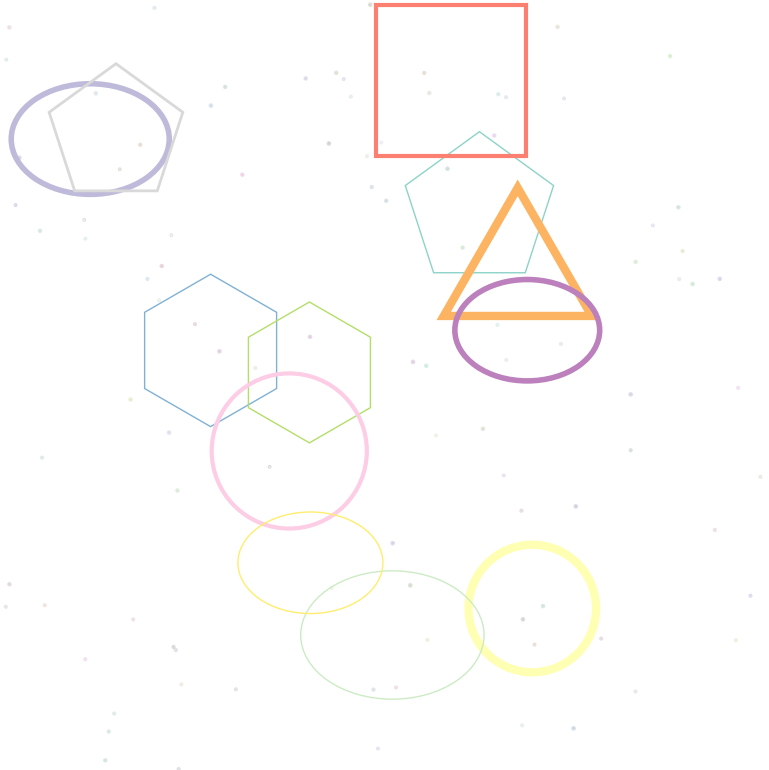[{"shape": "pentagon", "thickness": 0.5, "radius": 0.51, "center": [0.623, 0.728]}, {"shape": "circle", "thickness": 3, "radius": 0.41, "center": [0.691, 0.21]}, {"shape": "oval", "thickness": 2, "radius": 0.51, "center": [0.117, 0.819]}, {"shape": "square", "thickness": 1.5, "radius": 0.49, "center": [0.586, 0.895]}, {"shape": "hexagon", "thickness": 0.5, "radius": 0.49, "center": [0.274, 0.545]}, {"shape": "triangle", "thickness": 3, "radius": 0.55, "center": [0.672, 0.645]}, {"shape": "hexagon", "thickness": 0.5, "radius": 0.46, "center": [0.402, 0.516]}, {"shape": "circle", "thickness": 1.5, "radius": 0.5, "center": [0.376, 0.414]}, {"shape": "pentagon", "thickness": 1, "radius": 0.46, "center": [0.151, 0.826]}, {"shape": "oval", "thickness": 2, "radius": 0.47, "center": [0.685, 0.571]}, {"shape": "oval", "thickness": 0.5, "radius": 0.6, "center": [0.51, 0.175]}, {"shape": "oval", "thickness": 0.5, "radius": 0.47, "center": [0.403, 0.269]}]